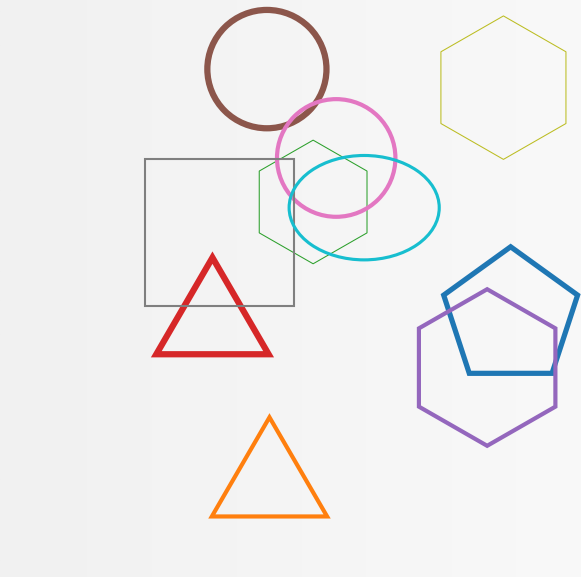[{"shape": "pentagon", "thickness": 2.5, "radius": 0.61, "center": [0.879, 0.451]}, {"shape": "triangle", "thickness": 2, "radius": 0.57, "center": [0.464, 0.162]}, {"shape": "hexagon", "thickness": 0.5, "radius": 0.54, "center": [0.539, 0.649]}, {"shape": "triangle", "thickness": 3, "radius": 0.56, "center": [0.366, 0.441]}, {"shape": "hexagon", "thickness": 2, "radius": 0.68, "center": [0.838, 0.363]}, {"shape": "circle", "thickness": 3, "radius": 0.51, "center": [0.459, 0.879]}, {"shape": "circle", "thickness": 2, "radius": 0.51, "center": [0.578, 0.726]}, {"shape": "square", "thickness": 1, "radius": 0.64, "center": [0.377, 0.597]}, {"shape": "hexagon", "thickness": 0.5, "radius": 0.62, "center": [0.866, 0.847]}, {"shape": "oval", "thickness": 1.5, "radius": 0.65, "center": [0.627, 0.64]}]